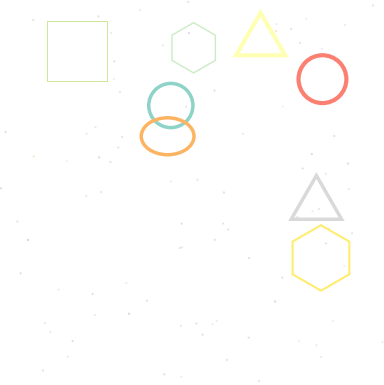[{"shape": "circle", "thickness": 2.5, "radius": 0.29, "center": [0.444, 0.726]}, {"shape": "triangle", "thickness": 3, "radius": 0.37, "center": [0.677, 0.893]}, {"shape": "circle", "thickness": 3, "radius": 0.31, "center": [0.838, 0.794]}, {"shape": "oval", "thickness": 2.5, "radius": 0.34, "center": [0.435, 0.646]}, {"shape": "square", "thickness": 0.5, "radius": 0.39, "center": [0.201, 0.867]}, {"shape": "triangle", "thickness": 2.5, "radius": 0.38, "center": [0.822, 0.468]}, {"shape": "hexagon", "thickness": 1, "radius": 0.33, "center": [0.503, 0.876]}, {"shape": "hexagon", "thickness": 1.5, "radius": 0.42, "center": [0.834, 0.33]}]